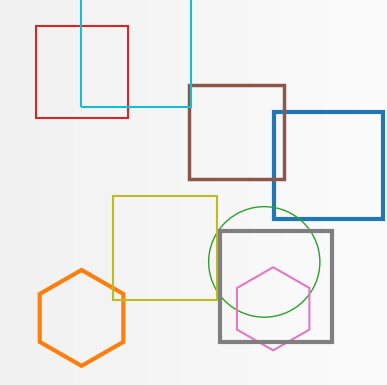[{"shape": "square", "thickness": 3, "radius": 0.7, "center": [0.848, 0.57]}, {"shape": "hexagon", "thickness": 3, "radius": 0.62, "center": [0.21, 0.174]}, {"shape": "circle", "thickness": 1, "radius": 0.72, "center": [0.682, 0.32]}, {"shape": "square", "thickness": 1.5, "radius": 0.6, "center": [0.212, 0.814]}, {"shape": "square", "thickness": 2.5, "radius": 0.61, "center": [0.61, 0.656]}, {"shape": "hexagon", "thickness": 1.5, "radius": 0.54, "center": [0.705, 0.198]}, {"shape": "square", "thickness": 3, "radius": 0.72, "center": [0.713, 0.256]}, {"shape": "square", "thickness": 1.5, "radius": 0.67, "center": [0.426, 0.355]}, {"shape": "square", "thickness": 1.5, "radius": 0.71, "center": [0.352, 0.863]}]